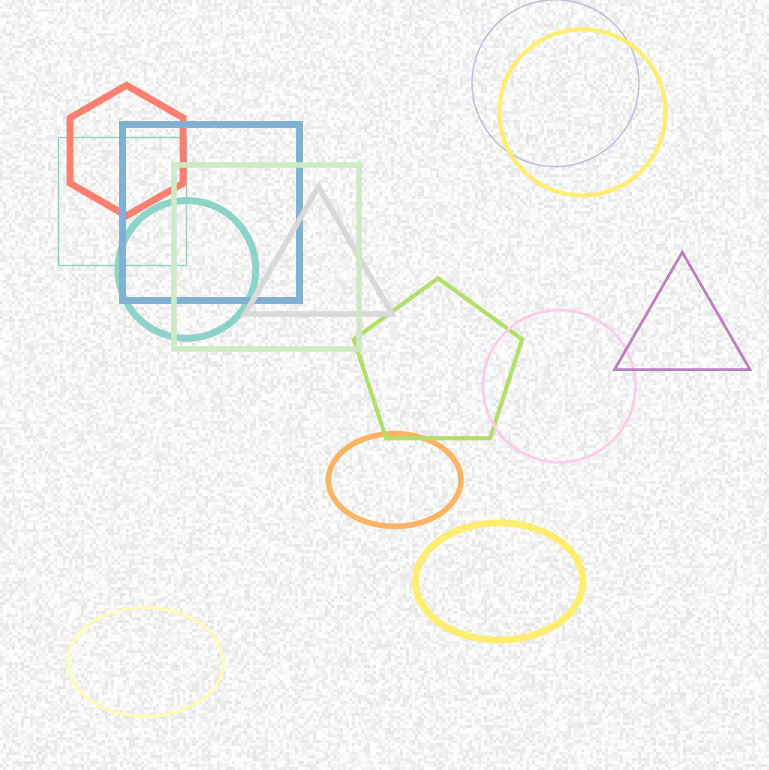[{"shape": "circle", "thickness": 2.5, "radius": 0.45, "center": [0.243, 0.65]}, {"shape": "square", "thickness": 0.5, "radius": 0.42, "center": [0.159, 0.739]}, {"shape": "oval", "thickness": 1, "radius": 0.51, "center": [0.189, 0.14]}, {"shape": "circle", "thickness": 0.5, "radius": 0.54, "center": [0.721, 0.892]}, {"shape": "hexagon", "thickness": 2.5, "radius": 0.42, "center": [0.164, 0.804]}, {"shape": "square", "thickness": 2.5, "radius": 0.57, "center": [0.274, 0.725]}, {"shape": "oval", "thickness": 2, "radius": 0.43, "center": [0.513, 0.377]}, {"shape": "pentagon", "thickness": 1.5, "radius": 0.57, "center": [0.569, 0.524]}, {"shape": "circle", "thickness": 1, "radius": 0.49, "center": [0.726, 0.499]}, {"shape": "triangle", "thickness": 2, "radius": 0.55, "center": [0.414, 0.647]}, {"shape": "triangle", "thickness": 1, "radius": 0.51, "center": [0.886, 0.571]}, {"shape": "square", "thickness": 2, "radius": 0.6, "center": [0.346, 0.666]}, {"shape": "oval", "thickness": 2.5, "radius": 0.54, "center": [0.648, 0.245]}, {"shape": "circle", "thickness": 1.5, "radius": 0.54, "center": [0.756, 0.854]}]